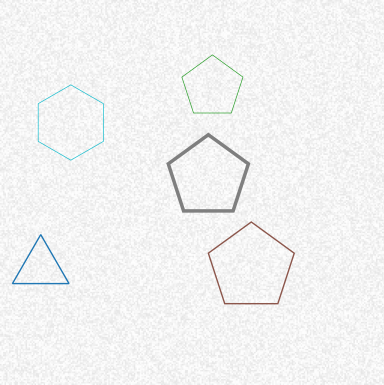[{"shape": "triangle", "thickness": 1, "radius": 0.42, "center": [0.106, 0.306]}, {"shape": "pentagon", "thickness": 0.5, "radius": 0.42, "center": [0.552, 0.774]}, {"shape": "pentagon", "thickness": 1, "radius": 0.59, "center": [0.653, 0.306]}, {"shape": "pentagon", "thickness": 2.5, "radius": 0.55, "center": [0.541, 0.541]}, {"shape": "hexagon", "thickness": 0.5, "radius": 0.49, "center": [0.184, 0.682]}]